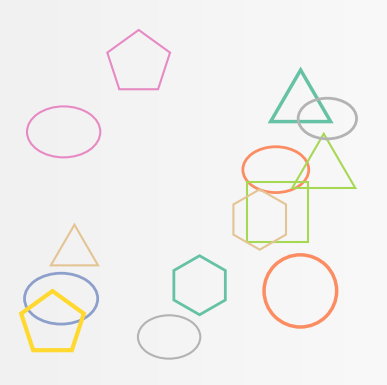[{"shape": "triangle", "thickness": 2.5, "radius": 0.45, "center": [0.776, 0.729]}, {"shape": "hexagon", "thickness": 2, "radius": 0.38, "center": [0.515, 0.259]}, {"shape": "circle", "thickness": 2.5, "radius": 0.47, "center": [0.775, 0.244]}, {"shape": "oval", "thickness": 2, "radius": 0.43, "center": [0.712, 0.559]}, {"shape": "oval", "thickness": 2, "radius": 0.47, "center": [0.158, 0.224]}, {"shape": "oval", "thickness": 1.5, "radius": 0.47, "center": [0.164, 0.657]}, {"shape": "pentagon", "thickness": 1.5, "radius": 0.43, "center": [0.358, 0.837]}, {"shape": "square", "thickness": 1.5, "radius": 0.39, "center": [0.716, 0.45]}, {"shape": "triangle", "thickness": 1.5, "radius": 0.47, "center": [0.835, 0.559]}, {"shape": "pentagon", "thickness": 3, "radius": 0.42, "center": [0.136, 0.159]}, {"shape": "triangle", "thickness": 1.5, "radius": 0.35, "center": [0.192, 0.346]}, {"shape": "hexagon", "thickness": 1.5, "radius": 0.39, "center": [0.67, 0.43]}, {"shape": "oval", "thickness": 1.5, "radius": 0.4, "center": [0.436, 0.125]}, {"shape": "oval", "thickness": 2, "radius": 0.38, "center": [0.845, 0.692]}]